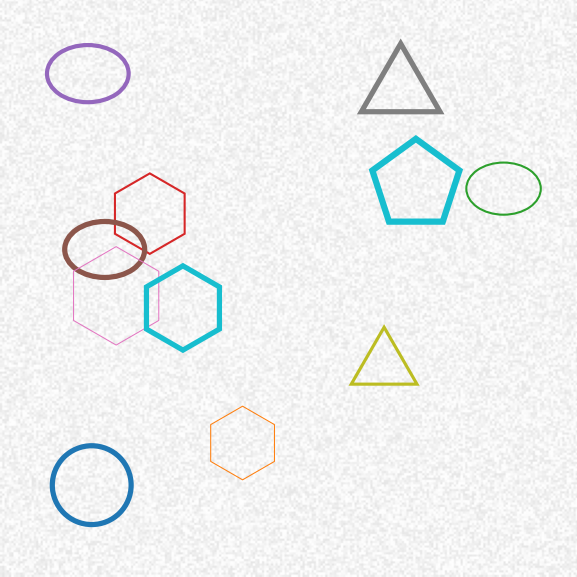[{"shape": "circle", "thickness": 2.5, "radius": 0.34, "center": [0.159, 0.159]}, {"shape": "hexagon", "thickness": 0.5, "radius": 0.32, "center": [0.42, 0.232]}, {"shape": "oval", "thickness": 1, "radius": 0.32, "center": [0.872, 0.672]}, {"shape": "hexagon", "thickness": 1, "radius": 0.35, "center": [0.259, 0.629]}, {"shape": "oval", "thickness": 2, "radius": 0.35, "center": [0.152, 0.872]}, {"shape": "oval", "thickness": 2.5, "radius": 0.35, "center": [0.181, 0.567]}, {"shape": "hexagon", "thickness": 0.5, "radius": 0.43, "center": [0.201, 0.487]}, {"shape": "triangle", "thickness": 2.5, "radius": 0.39, "center": [0.694, 0.845]}, {"shape": "triangle", "thickness": 1.5, "radius": 0.33, "center": [0.665, 0.367]}, {"shape": "pentagon", "thickness": 3, "radius": 0.4, "center": [0.72, 0.679]}, {"shape": "hexagon", "thickness": 2.5, "radius": 0.36, "center": [0.317, 0.466]}]